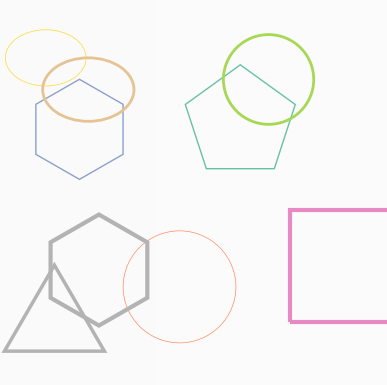[{"shape": "pentagon", "thickness": 1, "radius": 0.75, "center": [0.62, 0.682]}, {"shape": "circle", "thickness": 0.5, "radius": 0.73, "center": [0.463, 0.255]}, {"shape": "hexagon", "thickness": 1, "radius": 0.65, "center": [0.205, 0.664]}, {"shape": "square", "thickness": 3, "radius": 0.72, "center": [0.892, 0.309]}, {"shape": "circle", "thickness": 2, "radius": 0.58, "center": [0.693, 0.794]}, {"shape": "oval", "thickness": 0.5, "radius": 0.52, "center": [0.118, 0.85]}, {"shape": "oval", "thickness": 2, "radius": 0.59, "center": [0.228, 0.767]}, {"shape": "triangle", "thickness": 2.5, "radius": 0.74, "center": [0.14, 0.162]}, {"shape": "hexagon", "thickness": 3, "radius": 0.72, "center": [0.255, 0.299]}]